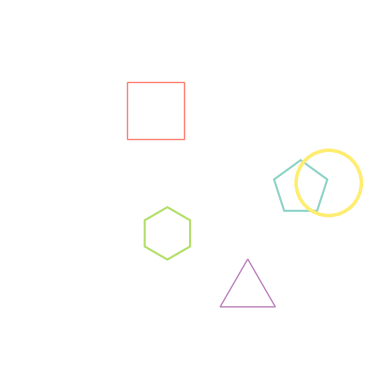[{"shape": "pentagon", "thickness": 1.5, "radius": 0.36, "center": [0.781, 0.511]}, {"shape": "square", "thickness": 1, "radius": 0.37, "center": [0.404, 0.713]}, {"shape": "hexagon", "thickness": 1.5, "radius": 0.34, "center": [0.435, 0.394]}, {"shape": "triangle", "thickness": 1, "radius": 0.41, "center": [0.643, 0.244]}, {"shape": "circle", "thickness": 2.5, "radius": 0.42, "center": [0.854, 0.525]}]